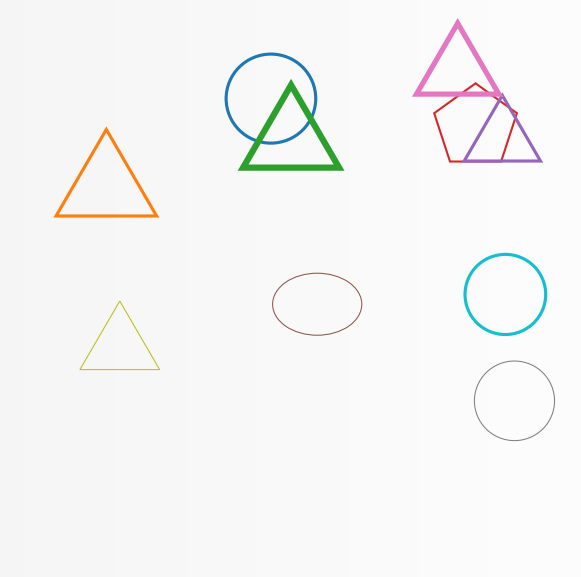[{"shape": "circle", "thickness": 1.5, "radius": 0.39, "center": [0.466, 0.828]}, {"shape": "triangle", "thickness": 1.5, "radius": 0.5, "center": [0.183, 0.675]}, {"shape": "triangle", "thickness": 3, "radius": 0.48, "center": [0.501, 0.757]}, {"shape": "pentagon", "thickness": 1, "radius": 0.37, "center": [0.818, 0.78]}, {"shape": "triangle", "thickness": 1.5, "radius": 0.38, "center": [0.864, 0.758]}, {"shape": "oval", "thickness": 0.5, "radius": 0.38, "center": [0.546, 0.472]}, {"shape": "triangle", "thickness": 2.5, "radius": 0.41, "center": [0.787, 0.877]}, {"shape": "circle", "thickness": 0.5, "radius": 0.34, "center": [0.885, 0.305]}, {"shape": "triangle", "thickness": 0.5, "radius": 0.4, "center": [0.206, 0.399]}, {"shape": "circle", "thickness": 1.5, "radius": 0.35, "center": [0.869, 0.489]}]